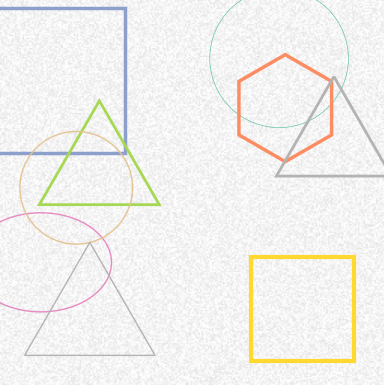[{"shape": "circle", "thickness": 0.5, "radius": 0.9, "center": [0.725, 0.849]}, {"shape": "hexagon", "thickness": 2.5, "radius": 0.69, "center": [0.741, 0.719]}, {"shape": "square", "thickness": 2.5, "radius": 0.94, "center": [0.136, 0.791]}, {"shape": "oval", "thickness": 1, "radius": 0.92, "center": [0.106, 0.319]}, {"shape": "triangle", "thickness": 2, "radius": 0.9, "center": [0.258, 0.558]}, {"shape": "square", "thickness": 3, "radius": 0.67, "center": [0.786, 0.197]}, {"shape": "circle", "thickness": 1, "radius": 0.73, "center": [0.198, 0.512]}, {"shape": "triangle", "thickness": 2, "radius": 0.86, "center": [0.867, 0.629]}, {"shape": "triangle", "thickness": 1, "radius": 0.98, "center": [0.233, 0.175]}]